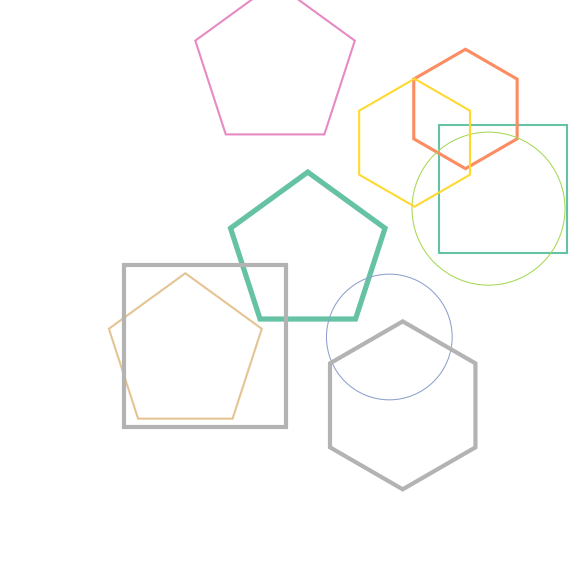[{"shape": "pentagon", "thickness": 2.5, "radius": 0.7, "center": [0.533, 0.56]}, {"shape": "square", "thickness": 1, "radius": 0.55, "center": [0.871, 0.672]}, {"shape": "hexagon", "thickness": 1.5, "radius": 0.52, "center": [0.806, 0.81]}, {"shape": "circle", "thickness": 0.5, "radius": 0.54, "center": [0.674, 0.416]}, {"shape": "pentagon", "thickness": 1, "radius": 0.73, "center": [0.476, 0.884]}, {"shape": "circle", "thickness": 0.5, "radius": 0.66, "center": [0.846, 0.638]}, {"shape": "hexagon", "thickness": 1, "radius": 0.55, "center": [0.718, 0.752]}, {"shape": "pentagon", "thickness": 1, "radius": 0.7, "center": [0.321, 0.387]}, {"shape": "hexagon", "thickness": 2, "radius": 0.73, "center": [0.697, 0.297]}, {"shape": "square", "thickness": 2, "radius": 0.7, "center": [0.354, 0.4]}]